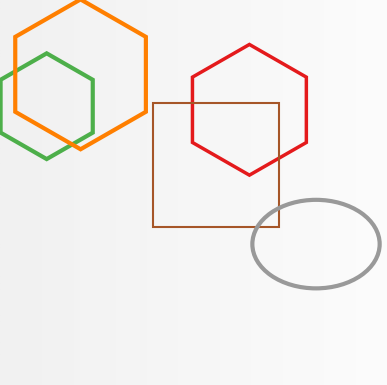[{"shape": "hexagon", "thickness": 2.5, "radius": 0.85, "center": [0.644, 0.715]}, {"shape": "hexagon", "thickness": 3, "radius": 0.69, "center": [0.12, 0.724]}, {"shape": "hexagon", "thickness": 3, "radius": 0.97, "center": [0.208, 0.807]}, {"shape": "square", "thickness": 1.5, "radius": 0.81, "center": [0.557, 0.572]}, {"shape": "oval", "thickness": 3, "radius": 0.82, "center": [0.816, 0.366]}]